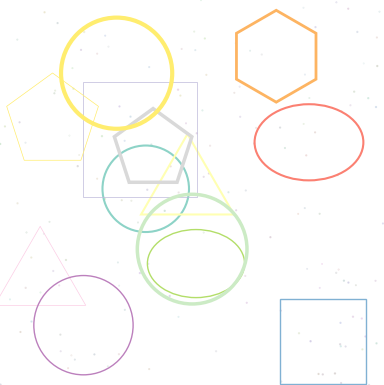[{"shape": "circle", "thickness": 1.5, "radius": 0.56, "center": [0.379, 0.51]}, {"shape": "triangle", "thickness": 1.5, "radius": 0.7, "center": [0.487, 0.513]}, {"shape": "square", "thickness": 0.5, "radius": 0.74, "center": [0.364, 0.638]}, {"shape": "oval", "thickness": 1.5, "radius": 0.71, "center": [0.803, 0.63]}, {"shape": "square", "thickness": 1, "radius": 0.56, "center": [0.838, 0.113]}, {"shape": "hexagon", "thickness": 2, "radius": 0.6, "center": [0.717, 0.854]}, {"shape": "oval", "thickness": 1, "radius": 0.63, "center": [0.509, 0.315]}, {"shape": "triangle", "thickness": 0.5, "radius": 0.68, "center": [0.104, 0.275]}, {"shape": "pentagon", "thickness": 2.5, "radius": 0.53, "center": [0.398, 0.612]}, {"shape": "circle", "thickness": 1, "radius": 0.64, "center": [0.217, 0.155]}, {"shape": "circle", "thickness": 2.5, "radius": 0.71, "center": [0.499, 0.353]}, {"shape": "pentagon", "thickness": 0.5, "radius": 0.63, "center": [0.137, 0.685]}, {"shape": "circle", "thickness": 3, "radius": 0.72, "center": [0.303, 0.81]}]